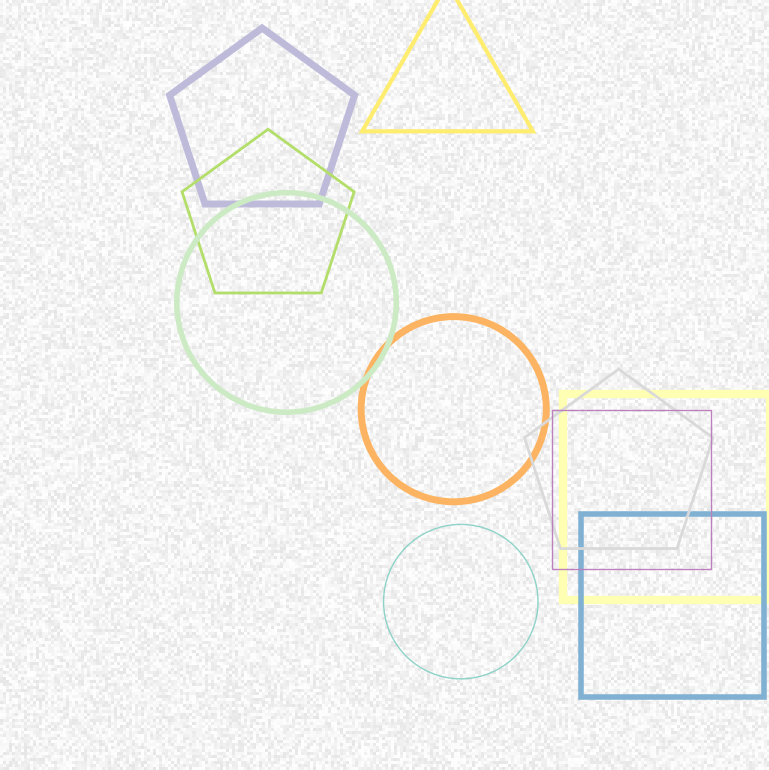[{"shape": "circle", "thickness": 0.5, "radius": 0.5, "center": [0.598, 0.219]}, {"shape": "square", "thickness": 3, "radius": 0.67, "center": [0.865, 0.355]}, {"shape": "pentagon", "thickness": 2.5, "radius": 0.63, "center": [0.34, 0.837]}, {"shape": "square", "thickness": 2, "radius": 0.6, "center": [0.873, 0.214]}, {"shape": "circle", "thickness": 2.5, "radius": 0.6, "center": [0.589, 0.469]}, {"shape": "pentagon", "thickness": 1, "radius": 0.59, "center": [0.348, 0.715]}, {"shape": "pentagon", "thickness": 1, "radius": 0.64, "center": [0.804, 0.392]}, {"shape": "square", "thickness": 0.5, "radius": 0.52, "center": [0.821, 0.365]}, {"shape": "circle", "thickness": 2, "radius": 0.71, "center": [0.372, 0.607]}, {"shape": "triangle", "thickness": 1.5, "radius": 0.64, "center": [0.581, 0.893]}]